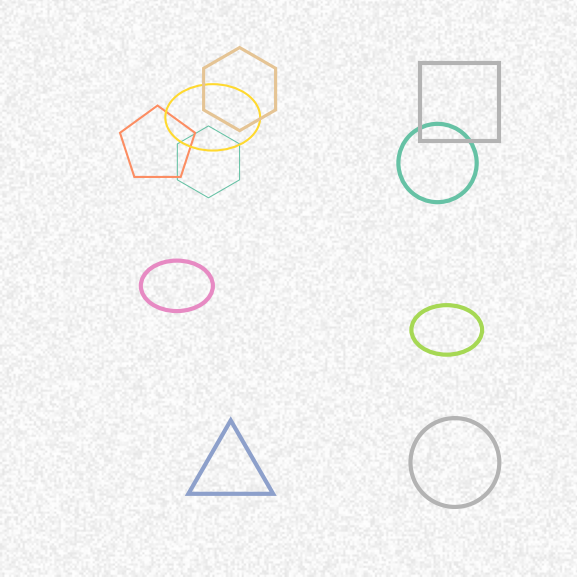[{"shape": "circle", "thickness": 2, "radius": 0.34, "center": [0.758, 0.717]}, {"shape": "hexagon", "thickness": 0.5, "radius": 0.31, "center": [0.361, 0.719]}, {"shape": "pentagon", "thickness": 1, "radius": 0.34, "center": [0.273, 0.748]}, {"shape": "triangle", "thickness": 2, "radius": 0.42, "center": [0.4, 0.186]}, {"shape": "oval", "thickness": 2, "radius": 0.31, "center": [0.306, 0.504]}, {"shape": "oval", "thickness": 2, "radius": 0.31, "center": [0.774, 0.428]}, {"shape": "oval", "thickness": 1, "radius": 0.41, "center": [0.368, 0.796]}, {"shape": "hexagon", "thickness": 1.5, "radius": 0.36, "center": [0.415, 0.845]}, {"shape": "square", "thickness": 2, "radius": 0.34, "center": [0.795, 0.823]}, {"shape": "circle", "thickness": 2, "radius": 0.38, "center": [0.788, 0.198]}]